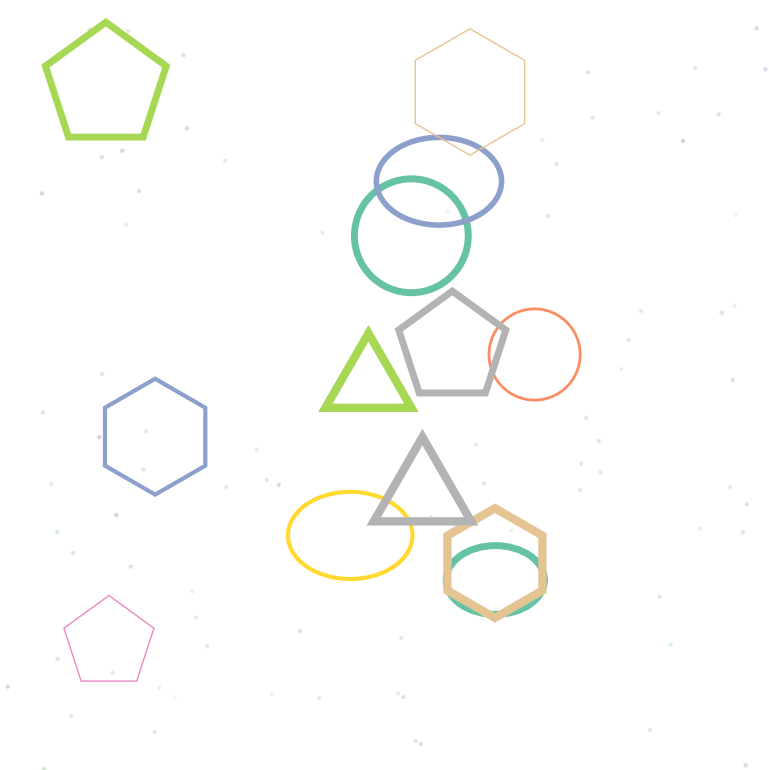[{"shape": "oval", "thickness": 2.5, "radius": 0.32, "center": [0.643, 0.247]}, {"shape": "circle", "thickness": 2.5, "radius": 0.37, "center": [0.534, 0.694]}, {"shape": "circle", "thickness": 1, "radius": 0.3, "center": [0.694, 0.54]}, {"shape": "hexagon", "thickness": 1.5, "radius": 0.38, "center": [0.201, 0.433]}, {"shape": "oval", "thickness": 2, "radius": 0.41, "center": [0.57, 0.765]}, {"shape": "pentagon", "thickness": 0.5, "radius": 0.31, "center": [0.141, 0.165]}, {"shape": "pentagon", "thickness": 2.5, "radius": 0.41, "center": [0.137, 0.889]}, {"shape": "triangle", "thickness": 3, "radius": 0.32, "center": [0.478, 0.503]}, {"shape": "oval", "thickness": 1.5, "radius": 0.4, "center": [0.455, 0.305]}, {"shape": "hexagon", "thickness": 0.5, "radius": 0.41, "center": [0.61, 0.881]}, {"shape": "hexagon", "thickness": 3, "radius": 0.36, "center": [0.643, 0.269]}, {"shape": "pentagon", "thickness": 2.5, "radius": 0.37, "center": [0.587, 0.549]}, {"shape": "triangle", "thickness": 3, "radius": 0.36, "center": [0.549, 0.359]}]